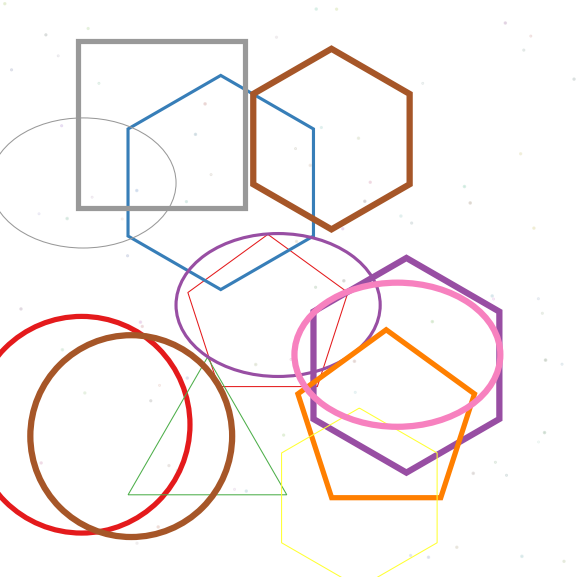[{"shape": "circle", "thickness": 2.5, "radius": 0.94, "center": [0.141, 0.264]}, {"shape": "pentagon", "thickness": 0.5, "radius": 0.73, "center": [0.464, 0.448]}, {"shape": "hexagon", "thickness": 1.5, "radius": 0.93, "center": [0.382, 0.683]}, {"shape": "triangle", "thickness": 0.5, "radius": 0.79, "center": [0.359, 0.222]}, {"shape": "hexagon", "thickness": 3, "radius": 0.93, "center": [0.704, 0.367]}, {"shape": "oval", "thickness": 1.5, "radius": 0.88, "center": [0.482, 0.471]}, {"shape": "pentagon", "thickness": 2.5, "radius": 0.8, "center": [0.669, 0.267]}, {"shape": "hexagon", "thickness": 0.5, "radius": 0.78, "center": [0.622, 0.137]}, {"shape": "hexagon", "thickness": 3, "radius": 0.78, "center": [0.574, 0.758]}, {"shape": "circle", "thickness": 3, "radius": 0.87, "center": [0.227, 0.244]}, {"shape": "oval", "thickness": 3, "radius": 0.89, "center": [0.688, 0.385]}, {"shape": "square", "thickness": 2.5, "radius": 0.72, "center": [0.28, 0.784]}, {"shape": "oval", "thickness": 0.5, "radius": 0.8, "center": [0.144, 0.682]}]